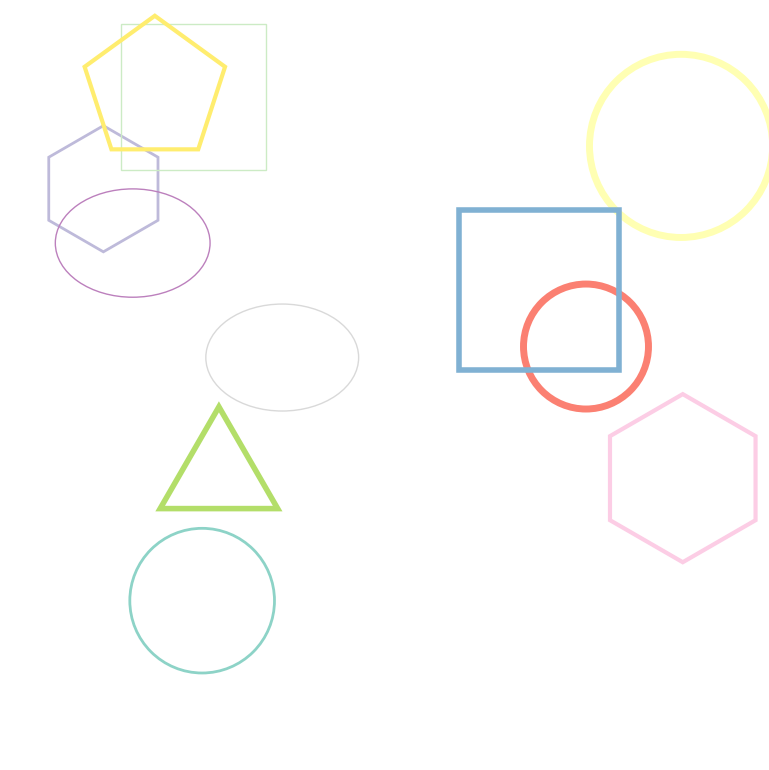[{"shape": "circle", "thickness": 1, "radius": 0.47, "center": [0.263, 0.22]}, {"shape": "circle", "thickness": 2.5, "radius": 0.59, "center": [0.885, 0.811]}, {"shape": "hexagon", "thickness": 1, "radius": 0.41, "center": [0.134, 0.755]}, {"shape": "circle", "thickness": 2.5, "radius": 0.41, "center": [0.761, 0.55]}, {"shape": "square", "thickness": 2, "radius": 0.52, "center": [0.7, 0.623]}, {"shape": "triangle", "thickness": 2, "radius": 0.44, "center": [0.284, 0.384]}, {"shape": "hexagon", "thickness": 1.5, "radius": 0.55, "center": [0.887, 0.379]}, {"shape": "oval", "thickness": 0.5, "radius": 0.5, "center": [0.367, 0.536]}, {"shape": "oval", "thickness": 0.5, "radius": 0.5, "center": [0.172, 0.684]}, {"shape": "square", "thickness": 0.5, "radius": 0.47, "center": [0.252, 0.874]}, {"shape": "pentagon", "thickness": 1.5, "radius": 0.48, "center": [0.201, 0.884]}]